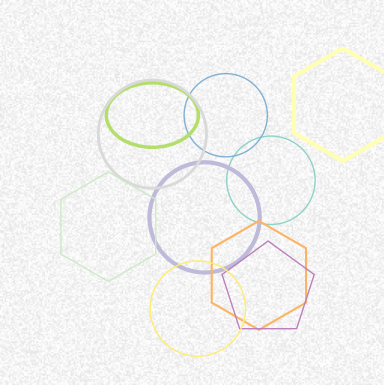[{"shape": "circle", "thickness": 1, "radius": 0.57, "center": [0.704, 0.532]}, {"shape": "hexagon", "thickness": 3, "radius": 0.73, "center": [0.891, 0.728]}, {"shape": "circle", "thickness": 3, "radius": 0.72, "center": [0.531, 0.435]}, {"shape": "circle", "thickness": 1, "radius": 0.54, "center": [0.586, 0.701]}, {"shape": "hexagon", "thickness": 1.5, "radius": 0.71, "center": [0.672, 0.285]}, {"shape": "oval", "thickness": 2.5, "radius": 0.6, "center": [0.396, 0.701]}, {"shape": "circle", "thickness": 2, "radius": 0.7, "center": [0.396, 0.652]}, {"shape": "pentagon", "thickness": 1, "radius": 0.63, "center": [0.696, 0.248]}, {"shape": "hexagon", "thickness": 1, "radius": 0.71, "center": [0.281, 0.411]}, {"shape": "circle", "thickness": 1, "radius": 0.62, "center": [0.514, 0.199]}]